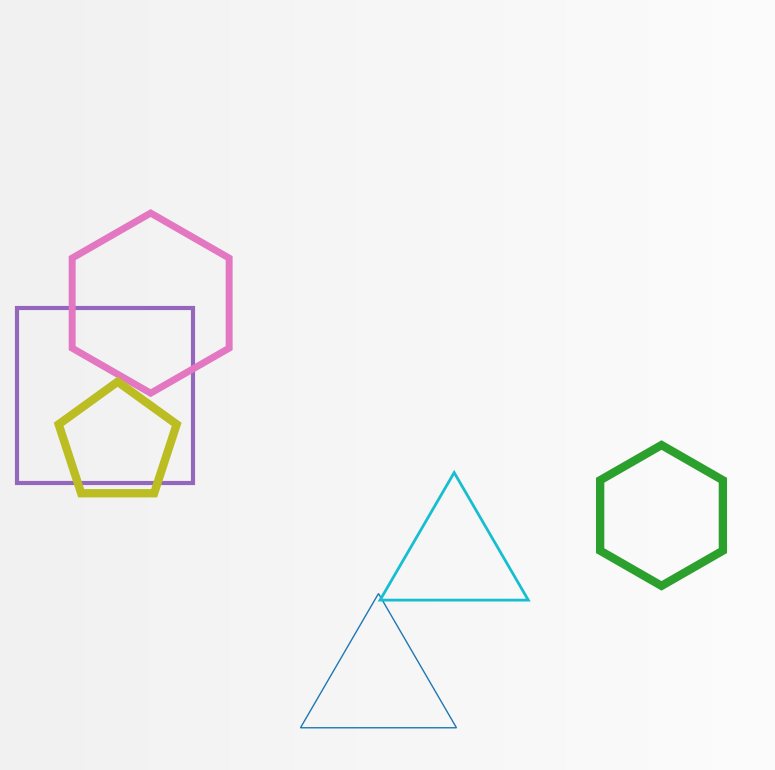[{"shape": "triangle", "thickness": 0.5, "radius": 0.58, "center": [0.488, 0.113]}, {"shape": "hexagon", "thickness": 3, "radius": 0.46, "center": [0.854, 0.331]}, {"shape": "square", "thickness": 1.5, "radius": 0.57, "center": [0.136, 0.486]}, {"shape": "hexagon", "thickness": 2.5, "radius": 0.58, "center": [0.194, 0.606]}, {"shape": "pentagon", "thickness": 3, "radius": 0.4, "center": [0.152, 0.424]}, {"shape": "triangle", "thickness": 1, "radius": 0.55, "center": [0.586, 0.276]}]